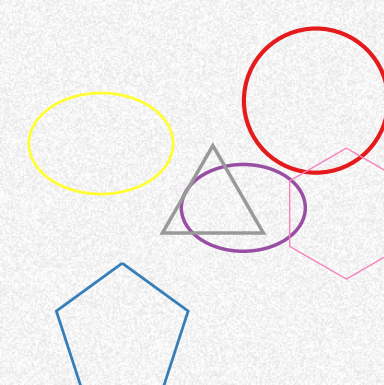[{"shape": "circle", "thickness": 3, "radius": 0.94, "center": [0.821, 0.739]}, {"shape": "pentagon", "thickness": 2, "radius": 0.9, "center": [0.318, 0.136]}, {"shape": "oval", "thickness": 2.5, "radius": 0.81, "center": [0.632, 0.46]}, {"shape": "oval", "thickness": 2, "radius": 0.94, "center": [0.262, 0.627]}, {"shape": "hexagon", "thickness": 1, "radius": 0.85, "center": [0.9, 0.445]}, {"shape": "triangle", "thickness": 2.5, "radius": 0.76, "center": [0.553, 0.47]}]